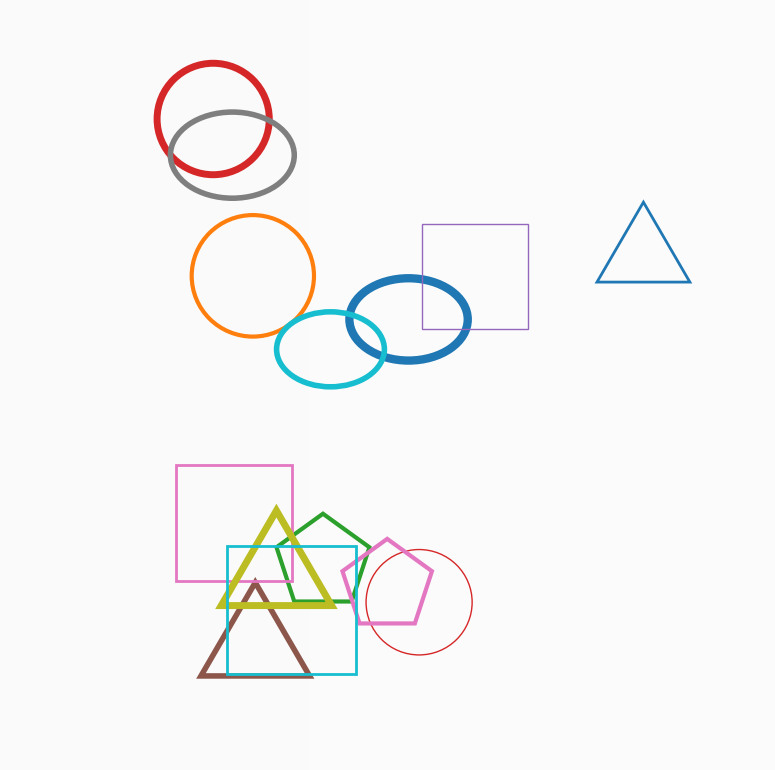[{"shape": "triangle", "thickness": 1, "radius": 0.35, "center": [0.83, 0.668]}, {"shape": "oval", "thickness": 3, "radius": 0.38, "center": [0.527, 0.585]}, {"shape": "circle", "thickness": 1.5, "radius": 0.39, "center": [0.326, 0.642]}, {"shape": "pentagon", "thickness": 1.5, "radius": 0.32, "center": [0.417, 0.27]}, {"shape": "circle", "thickness": 2.5, "radius": 0.36, "center": [0.275, 0.845]}, {"shape": "circle", "thickness": 0.5, "radius": 0.34, "center": [0.541, 0.218]}, {"shape": "square", "thickness": 0.5, "radius": 0.34, "center": [0.613, 0.641]}, {"shape": "triangle", "thickness": 2, "radius": 0.4, "center": [0.329, 0.163]}, {"shape": "pentagon", "thickness": 1.5, "radius": 0.3, "center": [0.5, 0.239]}, {"shape": "square", "thickness": 1, "radius": 0.38, "center": [0.302, 0.321]}, {"shape": "oval", "thickness": 2, "radius": 0.4, "center": [0.3, 0.799]}, {"shape": "triangle", "thickness": 2.5, "radius": 0.41, "center": [0.357, 0.255]}, {"shape": "square", "thickness": 1, "radius": 0.41, "center": [0.376, 0.208]}, {"shape": "oval", "thickness": 2, "radius": 0.35, "center": [0.426, 0.546]}]